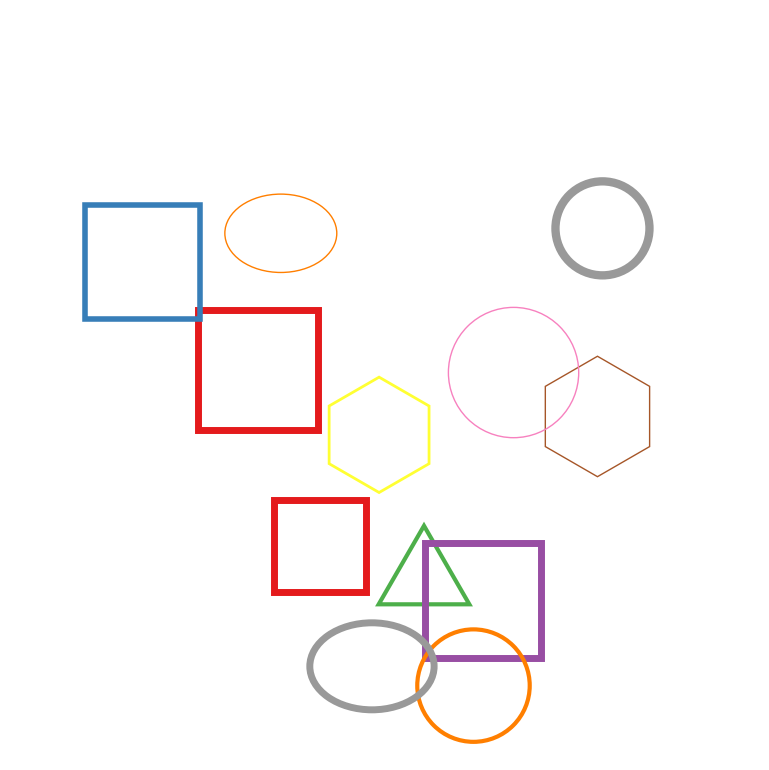[{"shape": "square", "thickness": 2.5, "radius": 0.39, "center": [0.335, 0.52]}, {"shape": "square", "thickness": 2.5, "radius": 0.3, "center": [0.416, 0.291]}, {"shape": "square", "thickness": 2, "radius": 0.37, "center": [0.185, 0.66]}, {"shape": "triangle", "thickness": 1.5, "radius": 0.34, "center": [0.551, 0.249]}, {"shape": "square", "thickness": 2.5, "radius": 0.38, "center": [0.627, 0.22]}, {"shape": "circle", "thickness": 1.5, "radius": 0.37, "center": [0.615, 0.11]}, {"shape": "oval", "thickness": 0.5, "radius": 0.36, "center": [0.365, 0.697]}, {"shape": "hexagon", "thickness": 1, "radius": 0.37, "center": [0.492, 0.435]}, {"shape": "hexagon", "thickness": 0.5, "radius": 0.39, "center": [0.776, 0.459]}, {"shape": "circle", "thickness": 0.5, "radius": 0.42, "center": [0.667, 0.516]}, {"shape": "oval", "thickness": 2.5, "radius": 0.4, "center": [0.483, 0.135]}, {"shape": "circle", "thickness": 3, "radius": 0.31, "center": [0.782, 0.703]}]